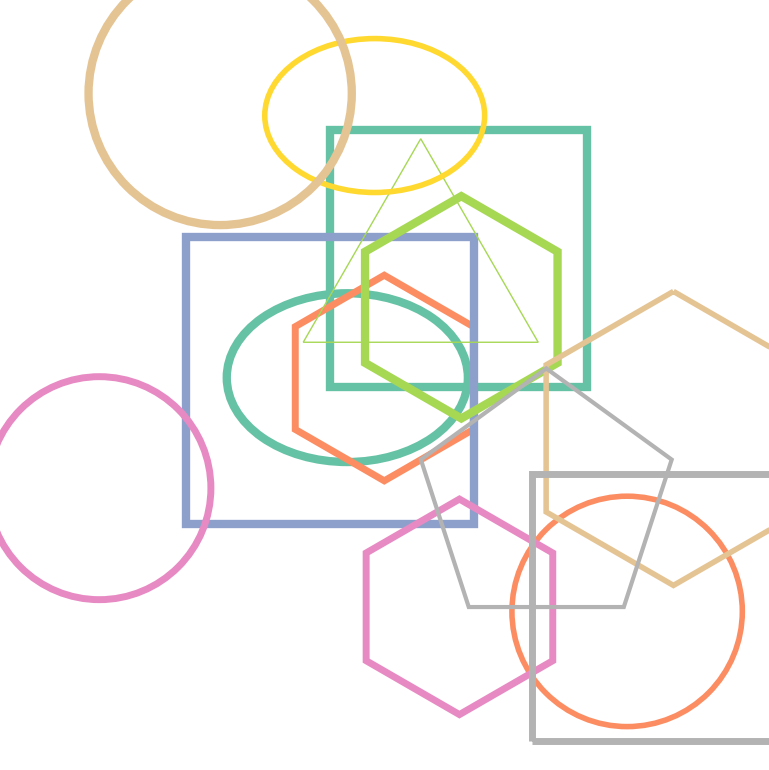[{"shape": "square", "thickness": 3, "radius": 0.83, "center": [0.595, 0.664]}, {"shape": "oval", "thickness": 3, "radius": 0.78, "center": [0.451, 0.51]}, {"shape": "circle", "thickness": 2, "radius": 0.75, "center": [0.814, 0.206]}, {"shape": "hexagon", "thickness": 2.5, "radius": 0.67, "center": [0.499, 0.509]}, {"shape": "square", "thickness": 3, "radius": 0.93, "center": [0.429, 0.506]}, {"shape": "hexagon", "thickness": 2.5, "radius": 0.7, "center": [0.597, 0.212]}, {"shape": "circle", "thickness": 2.5, "radius": 0.72, "center": [0.129, 0.366]}, {"shape": "triangle", "thickness": 0.5, "radius": 0.88, "center": [0.546, 0.644]}, {"shape": "hexagon", "thickness": 3, "radius": 0.72, "center": [0.599, 0.601]}, {"shape": "oval", "thickness": 2, "radius": 0.71, "center": [0.487, 0.85]}, {"shape": "circle", "thickness": 3, "radius": 0.85, "center": [0.286, 0.879]}, {"shape": "hexagon", "thickness": 2, "radius": 0.95, "center": [0.875, 0.431]}, {"shape": "pentagon", "thickness": 1.5, "radius": 0.86, "center": [0.709, 0.35]}, {"shape": "square", "thickness": 2.5, "radius": 0.87, "center": [0.864, 0.211]}]